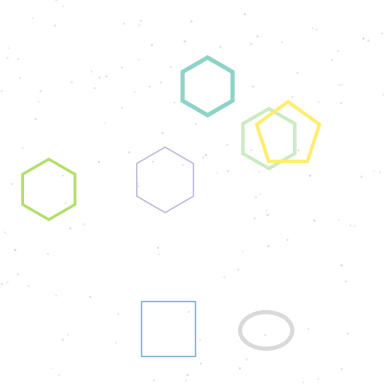[{"shape": "hexagon", "thickness": 3, "radius": 0.37, "center": [0.539, 0.776]}, {"shape": "hexagon", "thickness": 1, "radius": 0.42, "center": [0.429, 0.533]}, {"shape": "square", "thickness": 1, "radius": 0.35, "center": [0.437, 0.147]}, {"shape": "hexagon", "thickness": 2, "radius": 0.39, "center": [0.127, 0.508]}, {"shape": "oval", "thickness": 3, "radius": 0.34, "center": [0.691, 0.142]}, {"shape": "hexagon", "thickness": 2.5, "radius": 0.39, "center": [0.698, 0.64]}, {"shape": "pentagon", "thickness": 2.5, "radius": 0.43, "center": [0.748, 0.65]}]